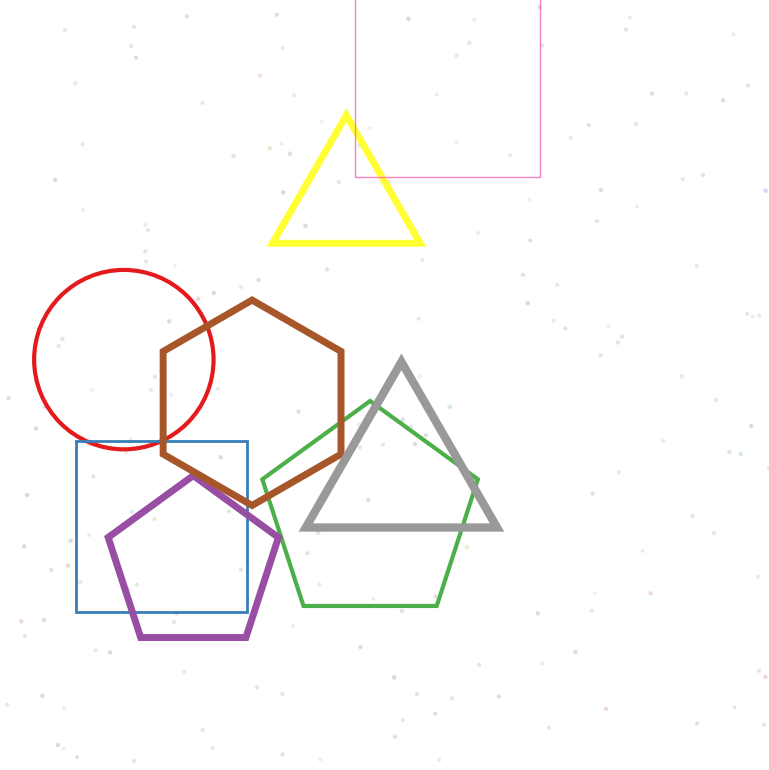[{"shape": "circle", "thickness": 1.5, "radius": 0.58, "center": [0.161, 0.533]}, {"shape": "square", "thickness": 1, "radius": 0.56, "center": [0.21, 0.316]}, {"shape": "pentagon", "thickness": 1.5, "radius": 0.74, "center": [0.481, 0.332]}, {"shape": "pentagon", "thickness": 2.5, "radius": 0.58, "center": [0.251, 0.266]}, {"shape": "triangle", "thickness": 2.5, "radius": 0.55, "center": [0.45, 0.739]}, {"shape": "hexagon", "thickness": 2.5, "radius": 0.67, "center": [0.327, 0.477]}, {"shape": "square", "thickness": 0.5, "radius": 0.6, "center": [0.582, 0.891]}, {"shape": "triangle", "thickness": 3, "radius": 0.72, "center": [0.521, 0.387]}]